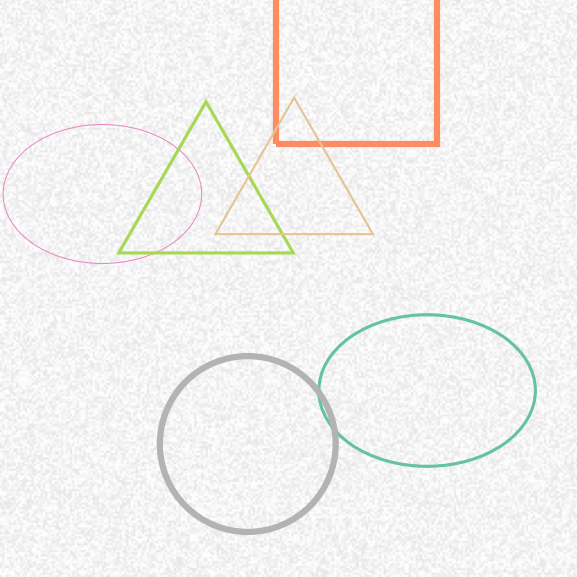[{"shape": "oval", "thickness": 1.5, "radius": 0.94, "center": [0.74, 0.323]}, {"shape": "square", "thickness": 3, "radius": 0.7, "center": [0.617, 0.89]}, {"shape": "oval", "thickness": 0.5, "radius": 0.86, "center": [0.177, 0.663]}, {"shape": "triangle", "thickness": 1.5, "radius": 0.87, "center": [0.357, 0.648]}, {"shape": "triangle", "thickness": 1, "radius": 0.79, "center": [0.509, 0.672]}, {"shape": "circle", "thickness": 3, "radius": 0.76, "center": [0.429, 0.23]}]